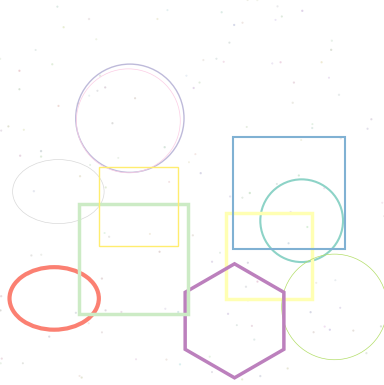[{"shape": "circle", "thickness": 1.5, "radius": 0.54, "center": [0.784, 0.427]}, {"shape": "square", "thickness": 2.5, "radius": 0.56, "center": [0.698, 0.336]}, {"shape": "circle", "thickness": 1, "radius": 0.7, "center": [0.337, 0.693]}, {"shape": "oval", "thickness": 3, "radius": 0.58, "center": [0.141, 0.225]}, {"shape": "square", "thickness": 1.5, "radius": 0.73, "center": [0.751, 0.499]}, {"shape": "circle", "thickness": 0.5, "radius": 0.69, "center": [0.869, 0.203]}, {"shape": "circle", "thickness": 0.5, "radius": 0.67, "center": [0.333, 0.686]}, {"shape": "oval", "thickness": 0.5, "radius": 0.59, "center": [0.152, 0.502]}, {"shape": "hexagon", "thickness": 2.5, "radius": 0.74, "center": [0.609, 0.167]}, {"shape": "square", "thickness": 2.5, "radius": 0.71, "center": [0.347, 0.328]}, {"shape": "square", "thickness": 1, "radius": 0.52, "center": [0.36, 0.464]}]